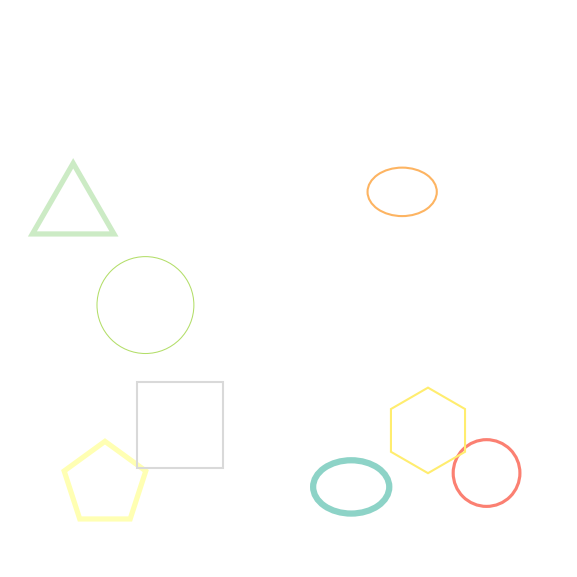[{"shape": "oval", "thickness": 3, "radius": 0.33, "center": [0.608, 0.156]}, {"shape": "pentagon", "thickness": 2.5, "radius": 0.37, "center": [0.182, 0.161]}, {"shape": "circle", "thickness": 1.5, "radius": 0.29, "center": [0.843, 0.18]}, {"shape": "oval", "thickness": 1, "radius": 0.3, "center": [0.696, 0.667]}, {"shape": "circle", "thickness": 0.5, "radius": 0.42, "center": [0.252, 0.471]}, {"shape": "square", "thickness": 1, "radius": 0.37, "center": [0.312, 0.264]}, {"shape": "triangle", "thickness": 2.5, "radius": 0.41, "center": [0.127, 0.635]}, {"shape": "hexagon", "thickness": 1, "radius": 0.37, "center": [0.741, 0.254]}]